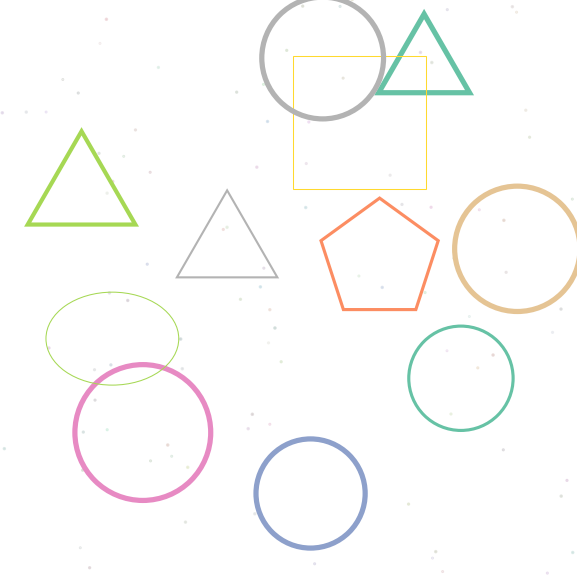[{"shape": "circle", "thickness": 1.5, "radius": 0.45, "center": [0.798, 0.344]}, {"shape": "triangle", "thickness": 2.5, "radius": 0.45, "center": [0.734, 0.884]}, {"shape": "pentagon", "thickness": 1.5, "radius": 0.53, "center": [0.657, 0.549]}, {"shape": "circle", "thickness": 2.5, "radius": 0.47, "center": [0.538, 0.145]}, {"shape": "circle", "thickness": 2.5, "radius": 0.59, "center": [0.247, 0.25]}, {"shape": "triangle", "thickness": 2, "radius": 0.54, "center": [0.141, 0.664]}, {"shape": "oval", "thickness": 0.5, "radius": 0.57, "center": [0.195, 0.413]}, {"shape": "square", "thickness": 0.5, "radius": 0.58, "center": [0.622, 0.787]}, {"shape": "circle", "thickness": 2.5, "radius": 0.54, "center": [0.896, 0.568]}, {"shape": "circle", "thickness": 2.5, "radius": 0.53, "center": [0.559, 0.899]}, {"shape": "triangle", "thickness": 1, "radius": 0.5, "center": [0.393, 0.569]}]